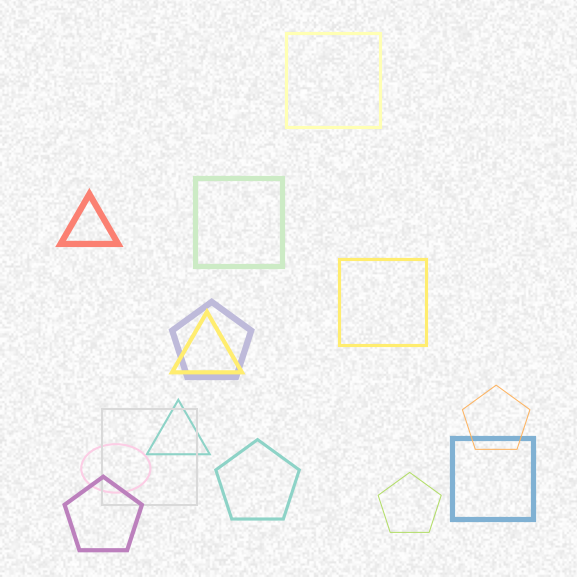[{"shape": "triangle", "thickness": 1, "radius": 0.31, "center": [0.309, 0.244]}, {"shape": "pentagon", "thickness": 1.5, "radius": 0.38, "center": [0.446, 0.162]}, {"shape": "square", "thickness": 1.5, "radius": 0.41, "center": [0.576, 0.861]}, {"shape": "pentagon", "thickness": 3, "radius": 0.36, "center": [0.367, 0.404]}, {"shape": "triangle", "thickness": 3, "radius": 0.29, "center": [0.155, 0.606]}, {"shape": "square", "thickness": 2.5, "radius": 0.35, "center": [0.853, 0.17]}, {"shape": "pentagon", "thickness": 0.5, "radius": 0.31, "center": [0.859, 0.271]}, {"shape": "pentagon", "thickness": 0.5, "radius": 0.29, "center": [0.709, 0.124]}, {"shape": "oval", "thickness": 1, "radius": 0.3, "center": [0.201, 0.188]}, {"shape": "square", "thickness": 1, "radius": 0.41, "center": [0.259, 0.208]}, {"shape": "pentagon", "thickness": 2, "radius": 0.35, "center": [0.179, 0.103]}, {"shape": "square", "thickness": 2.5, "radius": 0.38, "center": [0.413, 0.615]}, {"shape": "square", "thickness": 1.5, "radius": 0.37, "center": [0.662, 0.476]}, {"shape": "triangle", "thickness": 2, "radius": 0.35, "center": [0.358, 0.389]}]